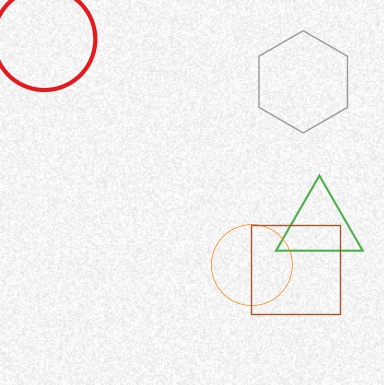[{"shape": "circle", "thickness": 3, "radius": 0.66, "center": [0.115, 0.898]}, {"shape": "triangle", "thickness": 1.5, "radius": 0.65, "center": [0.83, 0.414]}, {"shape": "circle", "thickness": 0.5, "radius": 0.53, "center": [0.654, 0.312]}, {"shape": "square", "thickness": 1, "radius": 0.58, "center": [0.767, 0.3]}, {"shape": "hexagon", "thickness": 1, "radius": 0.66, "center": [0.788, 0.788]}]